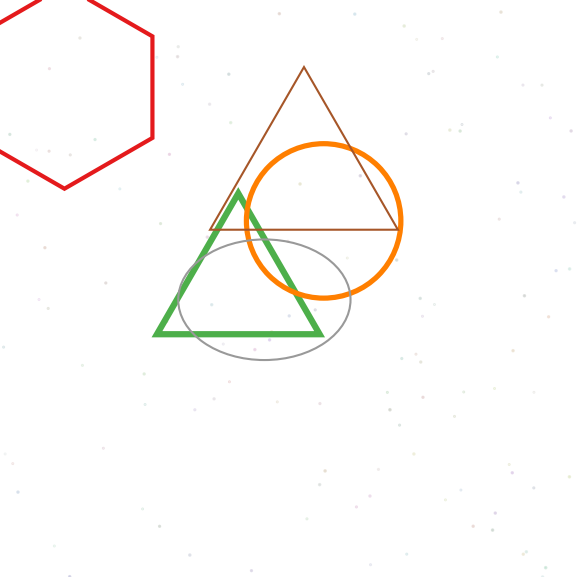[{"shape": "hexagon", "thickness": 2, "radius": 0.88, "center": [0.112, 0.848]}, {"shape": "triangle", "thickness": 3, "radius": 0.81, "center": [0.413, 0.502]}, {"shape": "circle", "thickness": 2.5, "radius": 0.67, "center": [0.56, 0.617]}, {"shape": "triangle", "thickness": 1, "radius": 0.94, "center": [0.526, 0.695]}, {"shape": "oval", "thickness": 1, "radius": 0.75, "center": [0.458, 0.48]}]